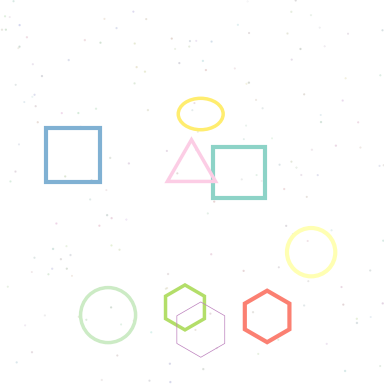[{"shape": "square", "thickness": 3, "radius": 0.33, "center": [0.621, 0.552]}, {"shape": "circle", "thickness": 3, "radius": 0.31, "center": [0.808, 0.345]}, {"shape": "hexagon", "thickness": 3, "radius": 0.33, "center": [0.694, 0.178]}, {"shape": "square", "thickness": 3, "radius": 0.35, "center": [0.19, 0.598]}, {"shape": "hexagon", "thickness": 2.5, "radius": 0.29, "center": [0.48, 0.202]}, {"shape": "triangle", "thickness": 2.5, "radius": 0.36, "center": [0.497, 0.565]}, {"shape": "hexagon", "thickness": 0.5, "radius": 0.36, "center": [0.522, 0.144]}, {"shape": "circle", "thickness": 2.5, "radius": 0.36, "center": [0.281, 0.182]}, {"shape": "oval", "thickness": 2.5, "radius": 0.29, "center": [0.521, 0.704]}]